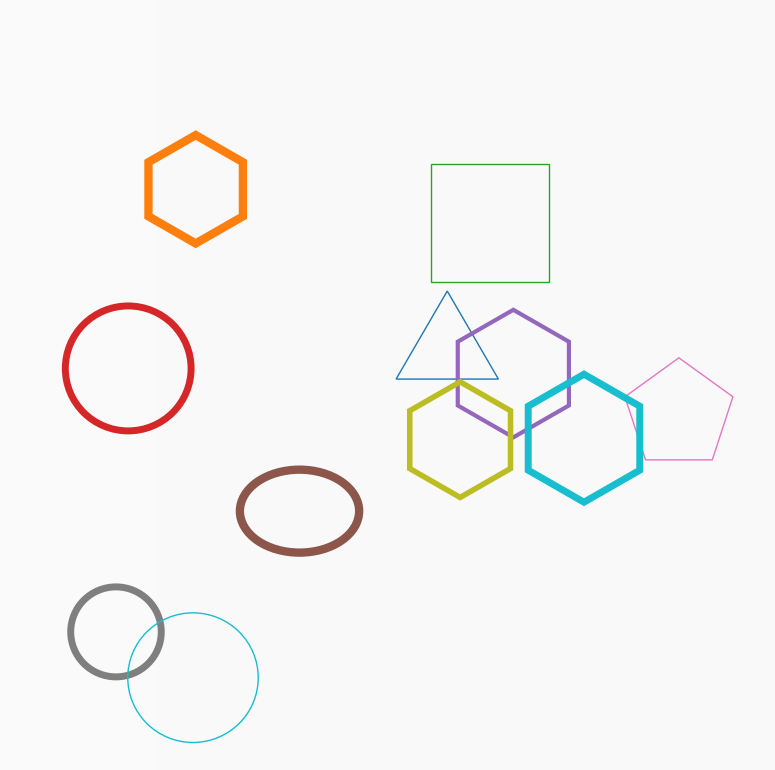[{"shape": "triangle", "thickness": 0.5, "radius": 0.38, "center": [0.577, 0.546]}, {"shape": "hexagon", "thickness": 3, "radius": 0.35, "center": [0.253, 0.754]}, {"shape": "square", "thickness": 0.5, "radius": 0.38, "center": [0.632, 0.71]}, {"shape": "circle", "thickness": 2.5, "radius": 0.41, "center": [0.165, 0.522]}, {"shape": "hexagon", "thickness": 1.5, "radius": 0.41, "center": [0.662, 0.515]}, {"shape": "oval", "thickness": 3, "radius": 0.38, "center": [0.386, 0.336]}, {"shape": "pentagon", "thickness": 0.5, "radius": 0.37, "center": [0.876, 0.462]}, {"shape": "circle", "thickness": 2.5, "radius": 0.29, "center": [0.15, 0.179]}, {"shape": "hexagon", "thickness": 2, "radius": 0.38, "center": [0.594, 0.429]}, {"shape": "circle", "thickness": 0.5, "radius": 0.42, "center": [0.249, 0.12]}, {"shape": "hexagon", "thickness": 2.5, "radius": 0.42, "center": [0.754, 0.431]}]